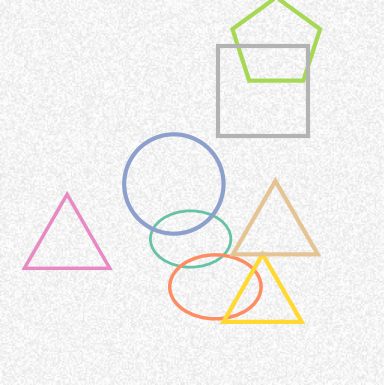[{"shape": "oval", "thickness": 2, "radius": 0.52, "center": [0.495, 0.379]}, {"shape": "oval", "thickness": 2.5, "radius": 0.59, "center": [0.559, 0.255]}, {"shape": "circle", "thickness": 3, "radius": 0.65, "center": [0.452, 0.522]}, {"shape": "triangle", "thickness": 2.5, "radius": 0.64, "center": [0.174, 0.367]}, {"shape": "pentagon", "thickness": 3, "radius": 0.6, "center": [0.718, 0.887]}, {"shape": "triangle", "thickness": 3, "radius": 0.59, "center": [0.682, 0.223]}, {"shape": "triangle", "thickness": 3, "radius": 0.64, "center": [0.715, 0.403]}, {"shape": "square", "thickness": 3, "radius": 0.59, "center": [0.682, 0.764]}]